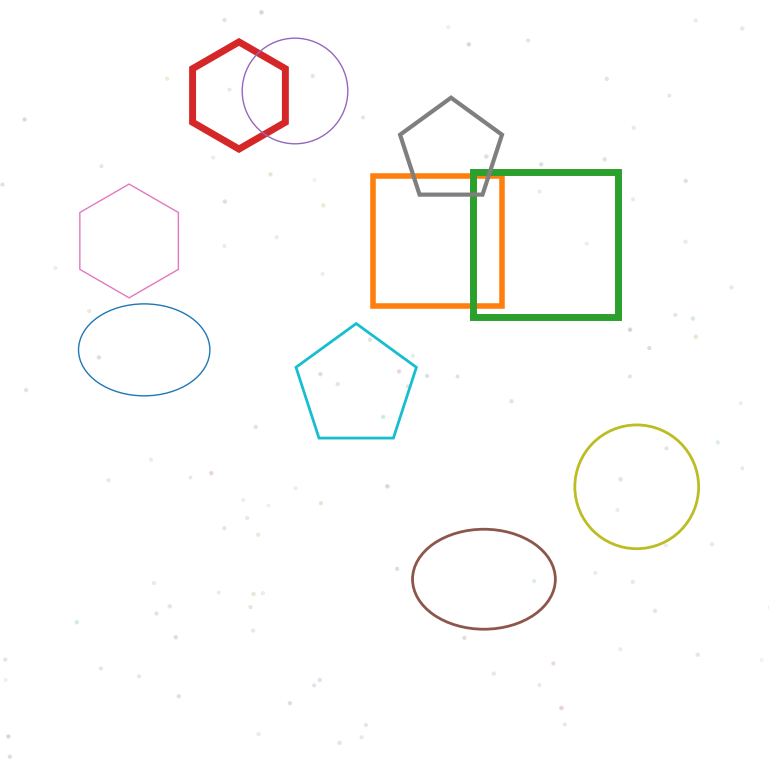[{"shape": "oval", "thickness": 0.5, "radius": 0.43, "center": [0.187, 0.546]}, {"shape": "square", "thickness": 2, "radius": 0.42, "center": [0.568, 0.687]}, {"shape": "square", "thickness": 2.5, "radius": 0.47, "center": [0.708, 0.682]}, {"shape": "hexagon", "thickness": 2.5, "radius": 0.35, "center": [0.31, 0.876]}, {"shape": "circle", "thickness": 0.5, "radius": 0.34, "center": [0.383, 0.882]}, {"shape": "oval", "thickness": 1, "radius": 0.46, "center": [0.628, 0.248]}, {"shape": "hexagon", "thickness": 0.5, "radius": 0.37, "center": [0.168, 0.687]}, {"shape": "pentagon", "thickness": 1.5, "radius": 0.35, "center": [0.586, 0.804]}, {"shape": "circle", "thickness": 1, "radius": 0.4, "center": [0.827, 0.368]}, {"shape": "pentagon", "thickness": 1, "radius": 0.41, "center": [0.463, 0.498]}]